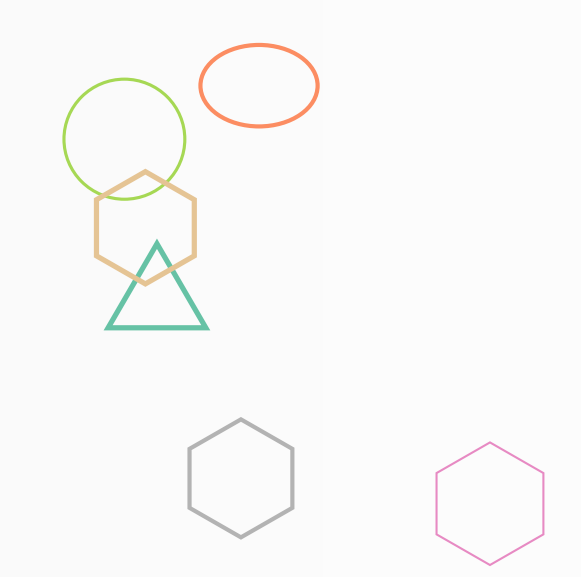[{"shape": "triangle", "thickness": 2.5, "radius": 0.49, "center": [0.27, 0.48]}, {"shape": "oval", "thickness": 2, "radius": 0.5, "center": [0.446, 0.851]}, {"shape": "hexagon", "thickness": 1, "radius": 0.53, "center": [0.843, 0.127]}, {"shape": "circle", "thickness": 1.5, "radius": 0.52, "center": [0.214, 0.758]}, {"shape": "hexagon", "thickness": 2.5, "radius": 0.49, "center": [0.25, 0.605]}, {"shape": "hexagon", "thickness": 2, "radius": 0.51, "center": [0.415, 0.171]}]